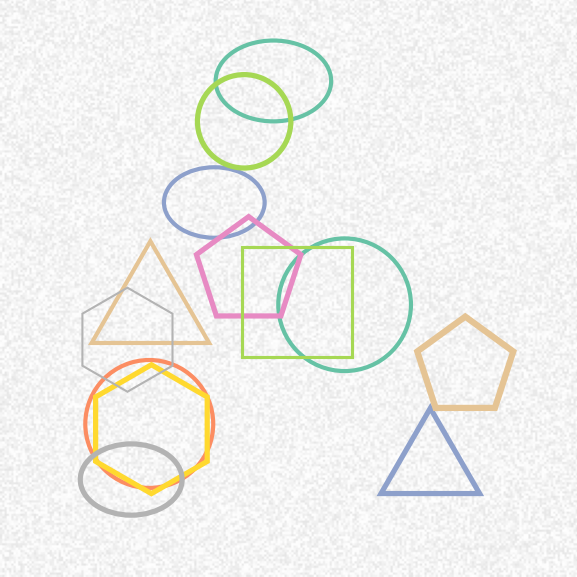[{"shape": "oval", "thickness": 2, "radius": 0.5, "center": [0.473, 0.859]}, {"shape": "circle", "thickness": 2, "radius": 0.57, "center": [0.597, 0.471]}, {"shape": "circle", "thickness": 2, "radius": 0.55, "center": [0.258, 0.265]}, {"shape": "oval", "thickness": 2, "radius": 0.44, "center": [0.371, 0.648]}, {"shape": "triangle", "thickness": 2.5, "radius": 0.49, "center": [0.745, 0.194]}, {"shape": "pentagon", "thickness": 2.5, "radius": 0.48, "center": [0.431, 0.529]}, {"shape": "square", "thickness": 1.5, "radius": 0.48, "center": [0.515, 0.476]}, {"shape": "circle", "thickness": 2.5, "radius": 0.4, "center": [0.423, 0.789]}, {"shape": "hexagon", "thickness": 2.5, "radius": 0.56, "center": [0.262, 0.256]}, {"shape": "pentagon", "thickness": 3, "radius": 0.44, "center": [0.806, 0.363]}, {"shape": "triangle", "thickness": 2, "radius": 0.59, "center": [0.26, 0.464]}, {"shape": "hexagon", "thickness": 1, "radius": 0.45, "center": [0.221, 0.411]}, {"shape": "oval", "thickness": 2.5, "radius": 0.44, "center": [0.227, 0.169]}]